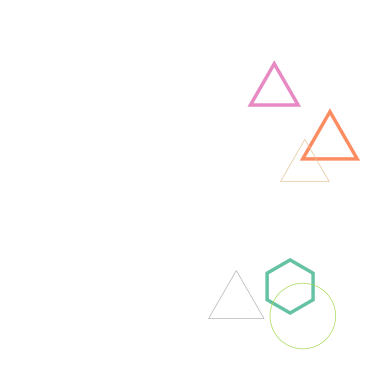[{"shape": "hexagon", "thickness": 2.5, "radius": 0.34, "center": [0.753, 0.256]}, {"shape": "triangle", "thickness": 2.5, "radius": 0.41, "center": [0.857, 0.628]}, {"shape": "triangle", "thickness": 2.5, "radius": 0.36, "center": [0.712, 0.763]}, {"shape": "circle", "thickness": 0.5, "radius": 0.43, "center": [0.787, 0.179]}, {"shape": "triangle", "thickness": 0.5, "radius": 0.37, "center": [0.792, 0.565]}, {"shape": "triangle", "thickness": 0.5, "radius": 0.42, "center": [0.614, 0.214]}]